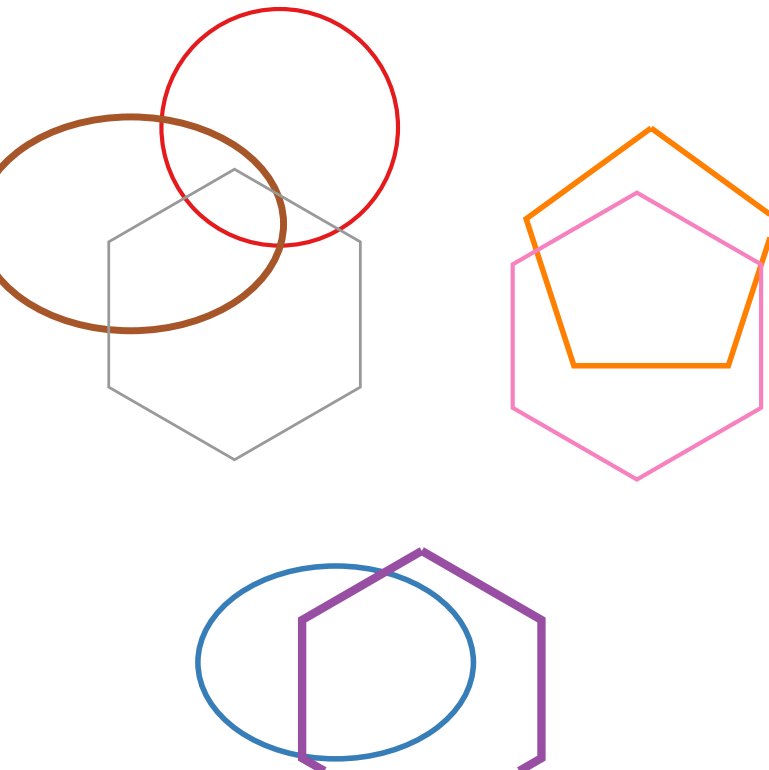[{"shape": "circle", "thickness": 1.5, "radius": 0.77, "center": [0.363, 0.835]}, {"shape": "oval", "thickness": 2, "radius": 0.89, "center": [0.436, 0.14]}, {"shape": "hexagon", "thickness": 3, "radius": 0.9, "center": [0.548, 0.105]}, {"shape": "pentagon", "thickness": 2, "radius": 0.85, "center": [0.846, 0.663]}, {"shape": "oval", "thickness": 2.5, "radius": 0.99, "center": [0.17, 0.709]}, {"shape": "hexagon", "thickness": 1.5, "radius": 0.93, "center": [0.827, 0.564]}, {"shape": "hexagon", "thickness": 1, "radius": 0.94, "center": [0.305, 0.592]}]